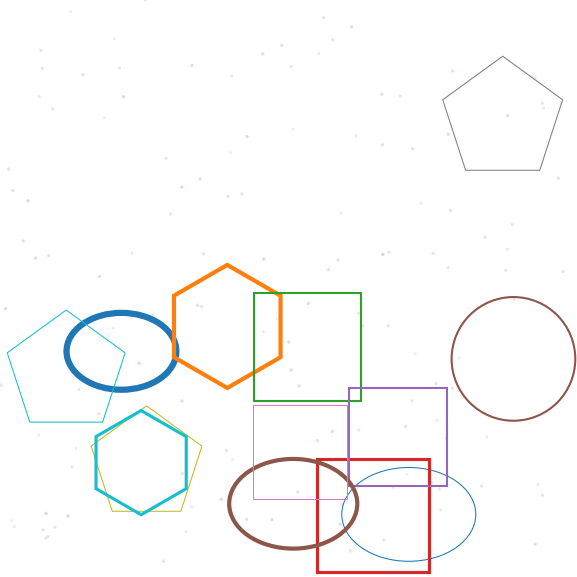[{"shape": "oval", "thickness": 0.5, "radius": 0.58, "center": [0.708, 0.108]}, {"shape": "oval", "thickness": 3, "radius": 0.48, "center": [0.21, 0.391]}, {"shape": "hexagon", "thickness": 2, "radius": 0.53, "center": [0.394, 0.434]}, {"shape": "square", "thickness": 1, "radius": 0.47, "center": [0.532, 0.399]}, {"shape": "square", "thickness": 1.5, "radius": 0.49, "center": [0.646, 0.107]}, {"shape": "square", "thickness": 1, "radius": 0.43, "center": [0.689, 0.243]}, {"shape": "oval", "thickness": 2, "radius": 0.55, "center": [0.508, 0.127]}, {"shape": "circle", "thickness": 1, "radius": 0.54, "center": [0.889, 0.378]}, {"shape": "square", "thickness": 0.5, "radius": 0.41, "center": [0.52, 0.216]}, {"shape": "pentagon", "thickness": 0.5, "radius": 0.55, "center": [0.87, 0.793]}, {"shape": "pentagon", "thickness": 0.5, "radius": 0.5, "center": [0.254, 0.195]}, {"shape": "hexagon", "thickness": 1.5, "radius": 0.45, "center": [0.244, 0.198]}, {"shape": "pentagon", "thickness": 0.5, "radius": 0.54, "center": [0.115, 0.355]}]